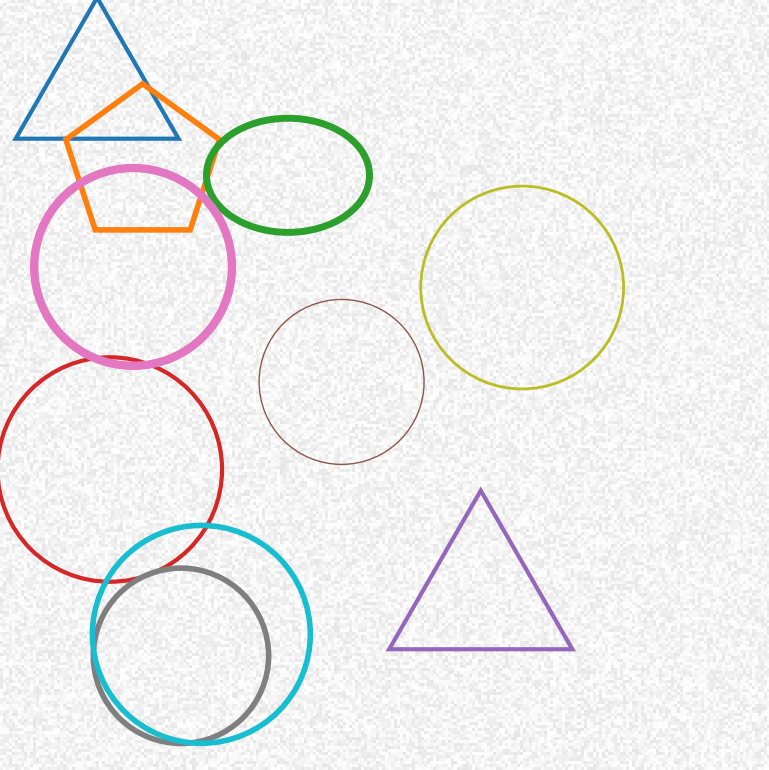[{"shape": "triangle", "thickness": 1.5, "radius": 0.61, "center": [0.126, 0.881]}, {"shape": "pentagon", "thickness": 2, "radius": 0.52, "center": [0.185, 0.786]}, {"shape": "oval", "thickness": 2.5, "radius": 0.53, "center": [0.374, 0.772]}, {"shape": "circle", "thickness": 1.5, "radius": 0.73, "center": [0.143, 0.39]}, {"shape": "triangle", "thickness": 1.5, "radius": 0.69, "center": [0.624, 0.225]}, {"shape": "circle", "thickness": 0.5, "radius": 0.54, "center": [0.444, 0.504]}, {"shape": "circle", "thickness": 3, "radius": 0.64, "center": [0.173, 0.653]}, {"shape": "circle", "thickness": 2, "radius": 0.57, "center": [0.235, 0.148]}, {"shape": "circle", "thickness": 1, "radius": 0.66, "center": [0.678, 0.627]}, {"shape": "circle", "thickness": 2, "radius": 0.71, "center": [0.261, 0.176]}]